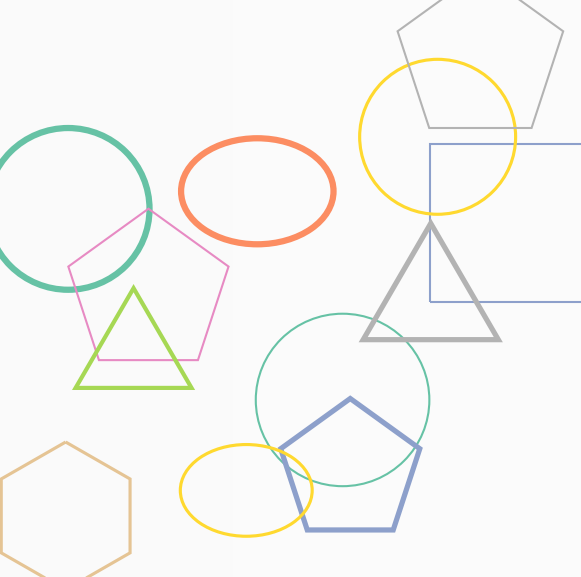[{"shape": "circle", "thickness": 3, "radius": 0.7, "center": [0.117, 0.637]}, {"shape": "circle", "thickness": 1, "radius": 0.75, "center": [0.589, 0.307]}, {"shape": "oval", "thickness": 3, "radius": 0.66, "center": [0.443, 0.668]}, {"shape": "pentagon", "thickness": 2.5, "radius": 0.63, "center": [0.603, 0.183]}, {"shape": "square", "thickness": 1, "radius": 0.68, "center": [0.877, 0.613]}, {"shape": "pentagon", "thickness": 1, "radius": 0.72, "center": [0.255, 0.493]}, {"shape": "triangle", "thickness": 2, "radius": 0.58, "center": [0.23, 0.385]}, {"shape": "circle", "thickness": 1.5, "radius": 0.67, "center": [0.753, 0.762]}, {"shape": "oval", "thickness": 1.5, "radius": 0.57, "center": [0.424, 0.15]}, {"shape": "hexagon", "thickness": 1.5, "radius": 0.64, "center": [0.113, 0.106]}, {"shape": "pentagon", "thickness": 1, "radius": 0.75, "center": [0.826, 0.899]}, {"shape": "triangle", "thickness": 2.5, "radius": 0.67, "center": [0.741, 0.478]}]